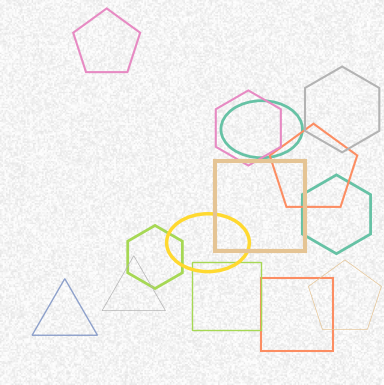[{"shape": "hexagon", "thickness": 2, "radius": 0.51, "center": [0.874, 0.443]}, {"shape": "oval", "thickness": 2, "radius": 0.53, "center": [0.68, 0.664]}, {"shape": "pentagon", "thickness": 1.5, "radius": 0.6, "center": [0.814, 0.559]}, {"shape": "square", "thickness": 1.5, "radius": 0.47, "center": [0.772, 0.183]}, {"shape": "triangle", "thickness": 1, "radius": 0.49, "center": [0.168, 0.178]}, {"shape": "pentagon", "thickness": 1.5, "radius": 0.46, "center": [0.277, 0.887]}, {"shape": "hexagon", "thickness": 1.5, "radius": 0.49, "center": [0.645, 0.668]}, {"shape": "square", "thickness": 1, "radius": 0.44, "center": [0.588, 0.231]}, {"shape": "hexagon", "thickness": 2, "radius": 0.41, "center": [0.403, 0.332]}, {"shape": "oval", "thickness": 2.5, "radius": 0.54, "center": [0.54, 0.37]}, {"shape": "square", "thickness": 3, "radius": 0.59, "center": [0.675, 0.465]}, {"shape": "pentagon", "thickness": 0.5, "radius": 0.5, "center": [0.896, 0.225]}, {"shape": "hexagon", "thickness": 1.5, "radius": 0.56, "center": [0.889, 0.716]}, {"shape": "triangle", "thickness": 0.5, "radius": 0.48, "center": [0.347, 0.241]}]